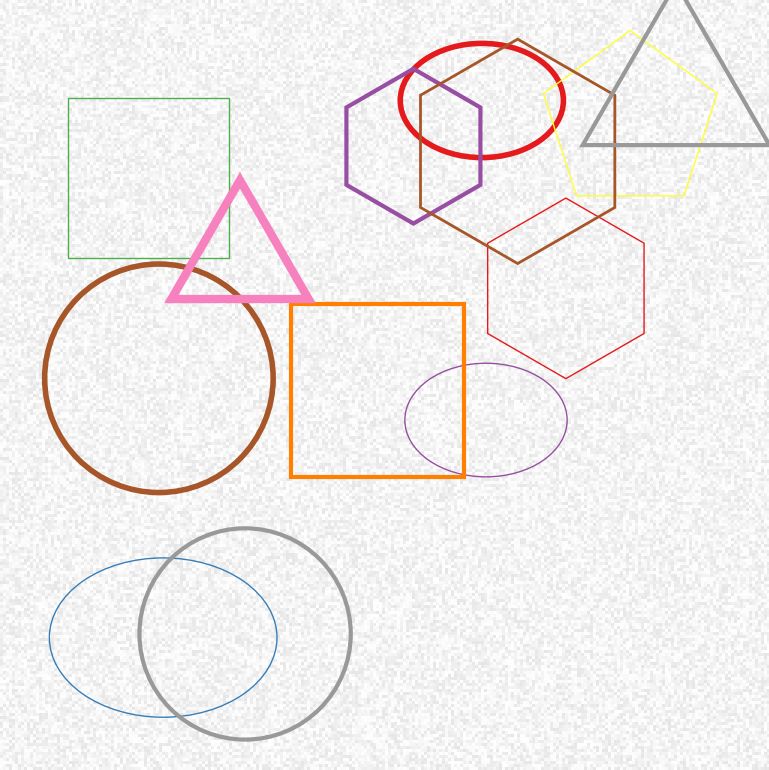[{"shape": "hexagon", "thickness": 0.5, "radius": 0.59, "center": [0.735, 0.626]}, {"shape": "oval", "thickness": 2, "radius": 0.53, "center": [0.626, 0.869]}, {"shape": "oval", "thickness": 0.5, "radius": 0.74, "center": [0.212, 0.172]}, {"shape": "square", "thickness": 0.5, "radius": 0.52, "center": [0.193, 0.769]}, {"shape": "oval", "thickness": 0.5, "radius": 0.53, "center": [0.631, 0.454]}, {"shape": "hexagon", "thickness": 1.5, "radius": 0.5, "center": [0.537, 0.81]}, {"shape": "square", "thickness": 1.5, "radius": 0.56, "center": [0.49, 0.492]}, {"shape": "pentagon", "thickness": 0.5, "radius": 0.59, "center": [0.819, 0.842]}, {"shape": "circle", "thickness": 2, "radius": 0.74, "center": [0.206, 0.509]}, {"shape": "hexagon", "thickness": 1, "radius": 0.73, "center": [0.672, 0.803]}, {"shape": "triangle", "thickness": 3, "radius": 0.51, "center": [0.312, 0.663]}, {"shape": "circle", "thickness": 1.5, "radius": 0.69, "center": [0.318, 0.177]}, {"shape": "triangle", "thickness": 1.5, "radius": 0.7, "center": [0.878, 0.882]}]